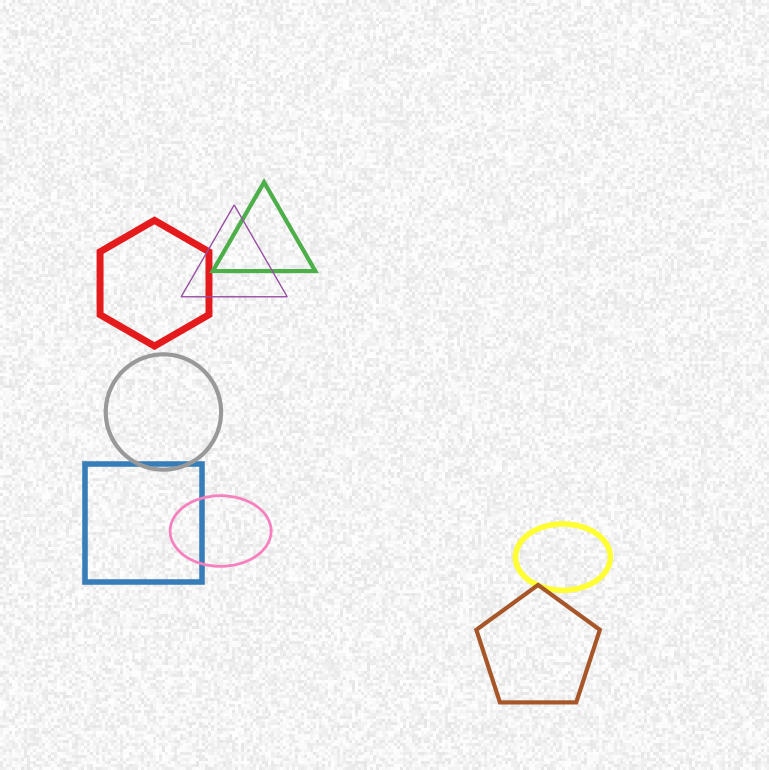[{"shape": "hexagon", "thickness": 2.5, "radius": 0.41, "center": [0.201, 0.632]}, {"shape": "square", "thickness": 2, "radius": 0.38, "center": [0.187, 0.321]}, {"shape": "triangle", "thickness": 1.5, "radius": 0.38, "center": [0.343, 0.686]}, {"shape": "triangle", "thickness": 0.5, "radius": 0.4, "center": [0.304, 0.654]}, {"shape": "oval", "thickness": 2, "radius": 0.31, "center": [0.731, 0.276]}, {"shape": "pentagon", "thickness": 1.5, "radius": 0.42, "center": [0.699, 0.156]}, {"shape": "oval", "thickness": 1, "radius": 0.33, "center": [0.286, 0.31]}, {"shape": "circle", "thickness": 1.5, "radius": 0.37, "center": [0.212, 0.465]}]